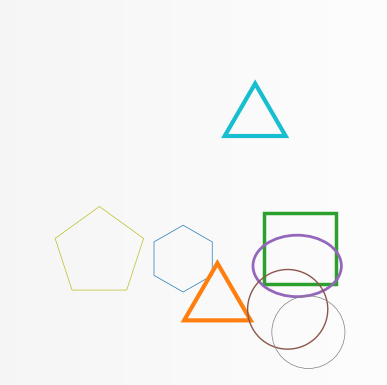[{"shape": "hexagon", "thickness": 0.5, "radius": 0.43, "center": [0.473, 0.328]}, {"shape": "triangle", "thickness": 3, "radius": 0.5, "center": [0.561, 0.217]}, {"shape": "square", "thickness": 2.5, "radius": 0.46, "center": [0.773, 0.354]}, {"shape": "oval", "thickness": 2, "radius": 0.57, "center": [0.767, 0.309]}, {"shape": "circle", "thickness": 1, "radius": 0.52, "center": [0.742, 0.197]}, {"shape": "circle", "thickness": 0.5, "radius": 0.47, "center": [0.796, 0.137]}, {"shape": "pentagon", "thickness": 0.5, "radius": 0.6, "center": [0.256, 0.344]}, {"shape": "triangle", "thickness": 3, "radius": 0.45, "center": [0.658, 0.692]}]